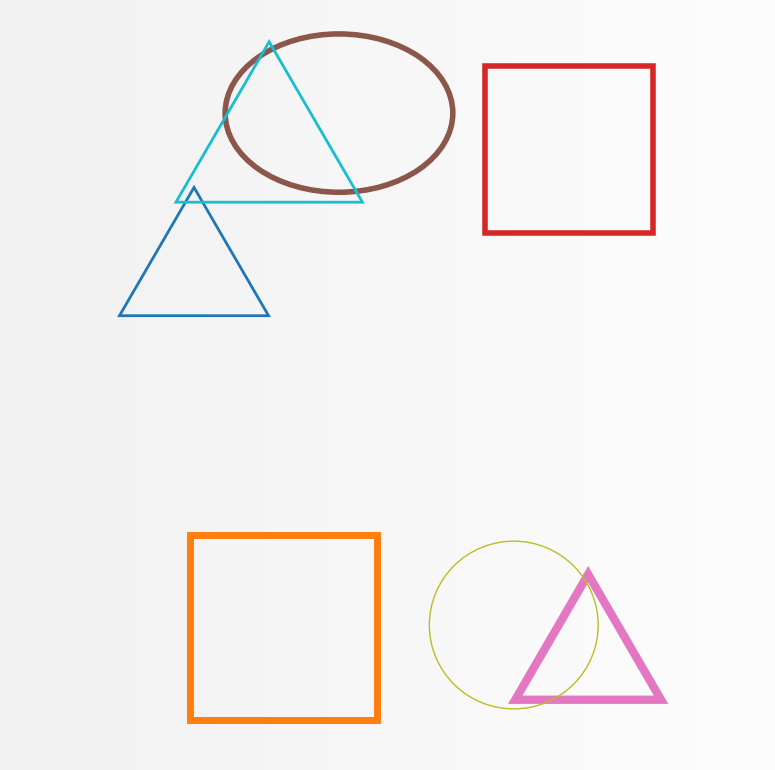[{"shape": "triangle", "thickness": 1, "radius": 0.56, "center": [0.25, 0.646]}, {"shape": "square", "thickness": 2.5, "radius": 0.6, "center": [0.366, 0.186]}, {"shape": "square", "thickness": 2, "radius": 0.54, "center": [0.734, 0.805]}, {"shape": "oval", "thickness": 2, "radius": 0.73, "center": [0.437, 0.853]}, {"shape": "triangle", "thickness": 3, "radius": 0.54, "center": [0.759, 0.146]}, {"shape": "circle", "thickness": 0.5, "radius": 0.54, "center": [0.663, 0.188]}, {"shape": "triangle", "thickness": 1, "radius": 0.69, "center": [0.347, 0.807]}]